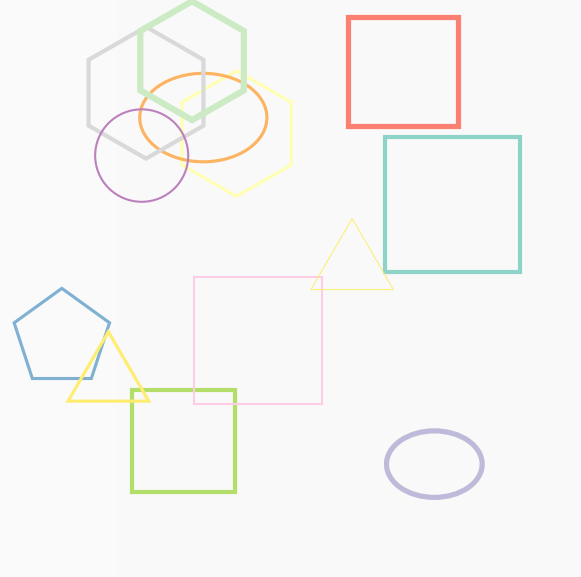[{"shape": "square", "thickness": 2, "radius": 0.58, "center": [0.779, 0.645]}, {"shape": "hexagon", "thickness": 1.5, "radius": 0.54, "center": [0.407, 0.768]}, {"shape": "oval", "thickness": 2.5, "radius": 0.41, "center": [0.747, 0.195]}, {"shape": "square", "thickness": 2.5, "radius": 0.47, "center": [0.694, 0.876]}, {"shape": "pentagon", "thickness": 1.5, "radius": 0.43, "center": [0.106, 0.414]}, {"shape": "oval", "thickness": 1.5, "radius": 0.55, "center": [0.35, 0.796]}, {"shape": "square", "thickness": 2, "radius": 0.44, "center": [0.315, 0.236]}, {"shape": "square", "thickness": 1, "radius": 0.55, "center": [0.444, 0.41]}, {"shape": "hexagon", "thickness": 2, "radius": 0.57, "center": [0.251, 0.839]}, {"shape": "circle", "thickness": 1, "radius": 0.4, "center": [0.244, 0.73]}, {"shape": "hexagon", "thickness": 3, "radius": 0.51, "center": [0.33, 0.894]}, {"shape": "triangle", "thickness": 1.5, "radius": 0.4, "center": [0.186, 0.345]}, {"shape": "triangle", "thickness": 0.5, "radius": 0.41, "center": [0.606, 0.539]}]